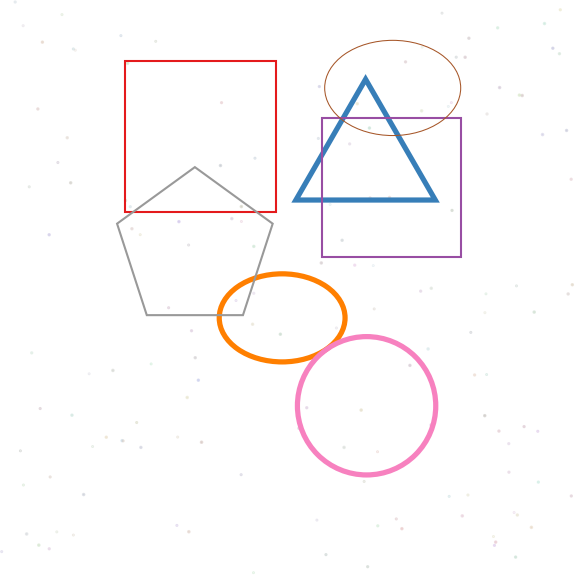[{"shape": "square", "thickness": 1, "radius": 0.65, "center": [0.348, 0.762]}, {"shape": "triangle", "thickness": 2.5, "radius": 0.7, "center": [0.633, 0.722]}, {"shape": "square", "thickness": 1, "radius": 0.6, "center": [0.677, 0.675]}, {"shape": "oval", "thickness": 2.5, "radius": 0.54, "center": [0.489, 0.449]}, {"shape": "oval", "thickness": 0.5, "radius": 0.59, "center": [0.68, 0.847]}, {"shape": "circle", "thickness": 2.5, "radius": 0.6, "center": [0.635, 0.296]}, {"shape": "pentagon", "thickness": 1, "radius": 0.71, "center": [0.337, 0.568]}]